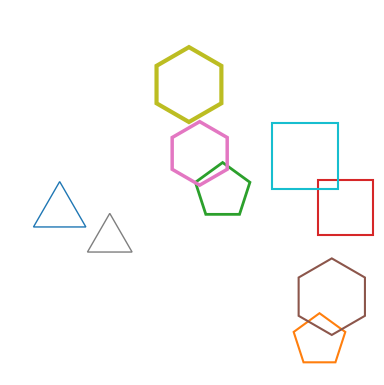[{"shape": "triangle", "thickness": 1, "radius": 0.39, "center": [0.155, 0.45]}, {"shape": "pentagon", "thickness": 1.5, "radius": 0.35, "center": [0.83, 0.116]}, {"shape": "pentagon", "thickness": 2, "radius": 0.37, "center": [0.578, 0.503]}, {"shape": "square", "thickness": 1.5, "radius": 0.36, "center": [0.898, 0.46]}, {"shape": "hexagon", "thickness": 1.5, "radius": 0.5, "center": [0.862, 0.229]}, {"shape": "hexagon", "thickness": 2.5, "radius": 0.41, "center": [0.519, 0.602]}, {"shape": "triangle", "thickness": 1, "radius": 0.33, "center": [0.285, 0.379]}, {"shape": "hexagon", "thickness": 3, "radius": 0.49, "center": [0.491, 0.78]}, {"shape": "square", "thickness": 1.5, "radius": 0.43, "center": [0.793, 0.595]}]